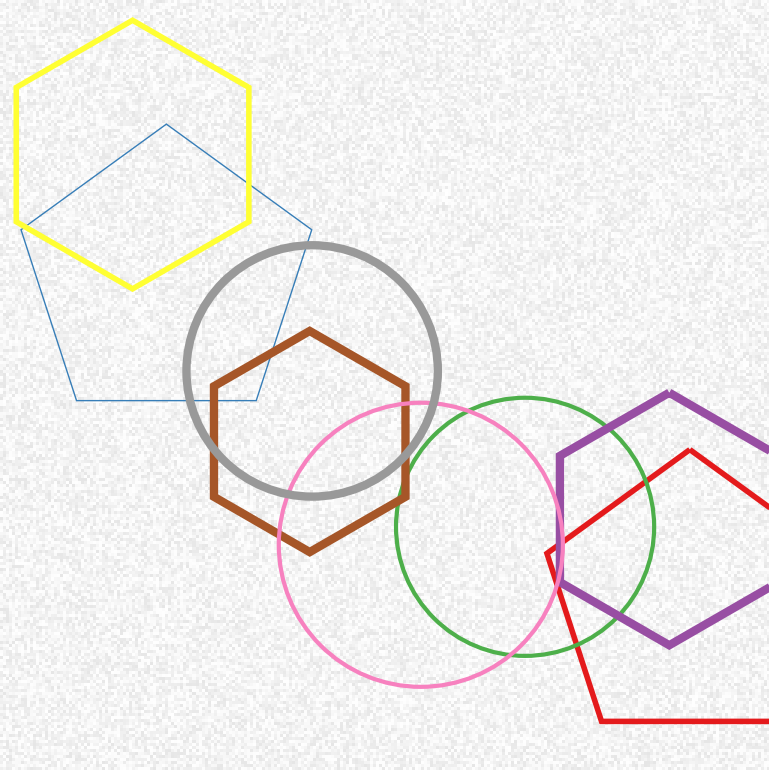[{"shape": "pentagon", "thickness": 2, "radius": 0.98, "center": [0.896, 0.221]}, {"shape": "pentagon", "thickness": 0.5, "radius": 0.99, "center": [0.216, 0.64]}, {"shape": "circle", "thickness": 1.5, "radius": 0.84, "center": [0.682, 0.316]}, {"shape": "hexagon", "thickness": 3, "radius": 0.82, "center": [0.869, 0.326]}, {"shape": "hexagon", "thickness": 2, "radius": 0.87, "center": [0.172, 0.799]}, {"shape": "hexagon", "thickness": 3, "radius": 0.72, "center": [0.402, 0.427]}, {"shape": "circle", "thickness": 1.5, "radius": 0.92, "center": [0.547, 0.292]}, {"shape": "circle", "thickness": 3, "radius": 0.82, "center": [0.405, 0.518]}]